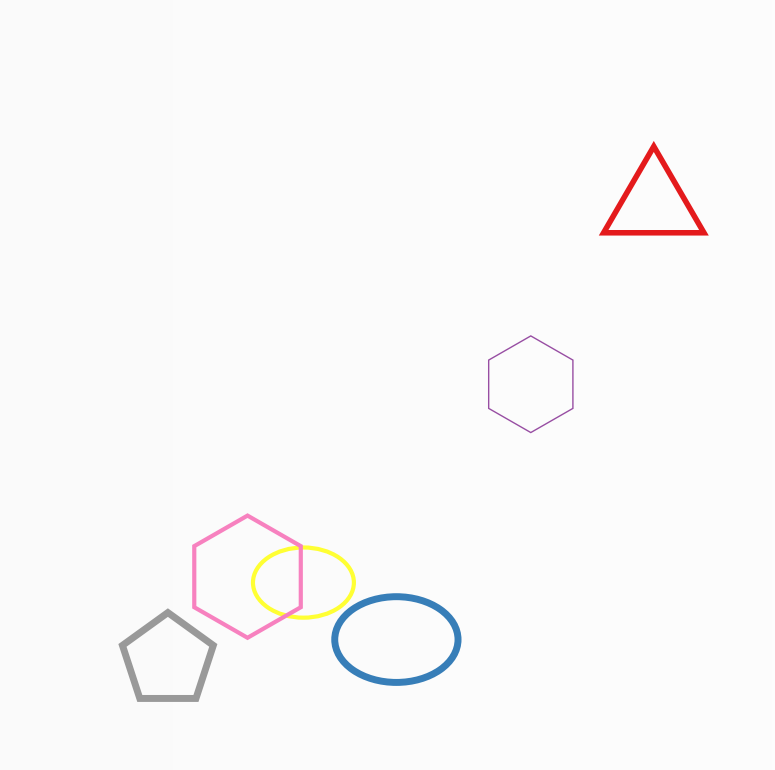[{"shape": "triangle", "thickness": 2, "radius": 0.37, "center": [0.844, 0.735]}, {"shape": "oval", "thickness": 2.5, "radius": 0.4, "center": [0.511, 0.169]}, {"shape": "hexagon", "thickness": 0.5, "radius": 0.31, "center": [0.685, 0.501]}, {"shape": "oval", "thickness": 1.5, "radius": 0.33, "center": [0.392, 0.243]}, {"shape": "hexagon", "thickness": 1.5, "radius": 0.4, "center": [0.319, 0.251]}, {"shape": "pentagon", "thickness": 2.5, "radius": 0.31, "center": [0.217, 0.143]}]